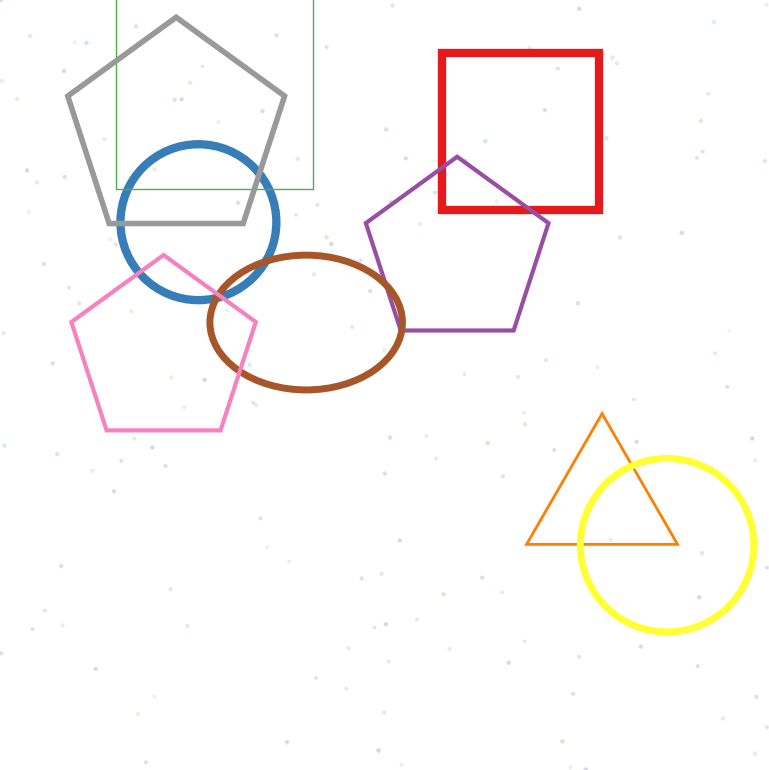[{"shape": "square", "thickness": 3, "radius": 0.51, "center": [0.676, 0.829]}, {"shape": "circle", "thickness": 3, "radius": 0.51, "center": [0.258, 0.711]}, {"shape": "square", "thickness": 0.5, "radius": 0.64, "center": [0.278, 0.882]}, {"shape": "pentagon", "thickness": 1.5, "radius": 0.62, "center": [0.594, 0.672]}, {"shape": "triangle", "thickness": 1, "radius": 0.57, "center": [0.782, 0.35]}, {"shape": "circle", "thickness": 2.5, "radius": 0.56, "center": [0.866, 0.292]}, {"shape": "oval", "thickness": 2.5, "radius": 0.63, "center": [0.398, 0.581]}, {"shape": "pentagon", "thickness": 1.5, "radius": 0.63, "center": [0.212, 0.543]}, {"shape": "pentagon", "thickness": 2, "radius": 0.74, "center": [0.229, 0.829]}]